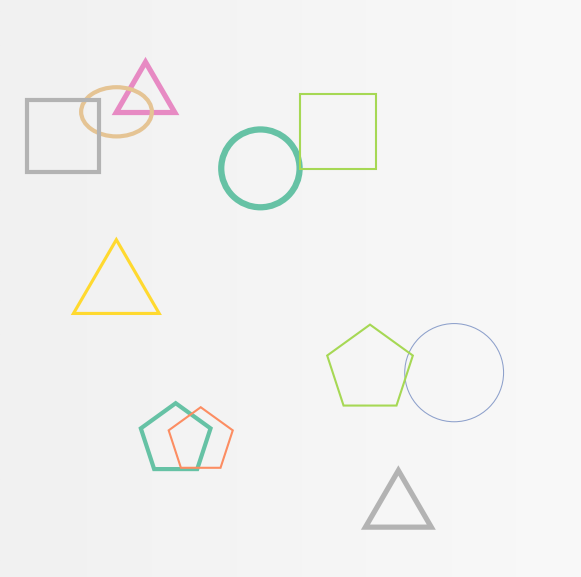[{"shape": "pentagon", "thickness": 2, "radius": 0.32, "center": [0.302, 0.238]}, {"shape": "circle", "thickness": 3, "radius": 0.34, "center": [0.448, 0.708]}, {"shape": "pentagon", "thickness": 1, "radius": 0.29, "center": [0.345, 0.236]}, {"shape": "circle", "thickness": 0.5, "radius": 0.43, "center": [0.781, 0.354]}, {"shape": "triangle", "thickness": 2.5, "radius": 0.29, "center": [0.25, 0.833]}, {"shape": "square", "thickness": 1, "radius": 0.32, "center": [0.582, 0.771]}, {"shape": "pentagon", "thickness": 1, "radius": 0.39, "center": [0.637, 0.36]}, {"shape": "triangle", "thickness": 1.5, "radius": 0.43, "center": [0.2, 0.499]}, {"shape": "oval", "thickness": 2, "radius": 0.3, "center": [0.2, 0.806]}, {"shape": "triangle", "thickness": 2.5, "radius": 0.33, "center": [0.685, 0.119]}, {"shape": "square", "thickness": 2, "radius": 0.31, "center": [0.108, 0.764]}]